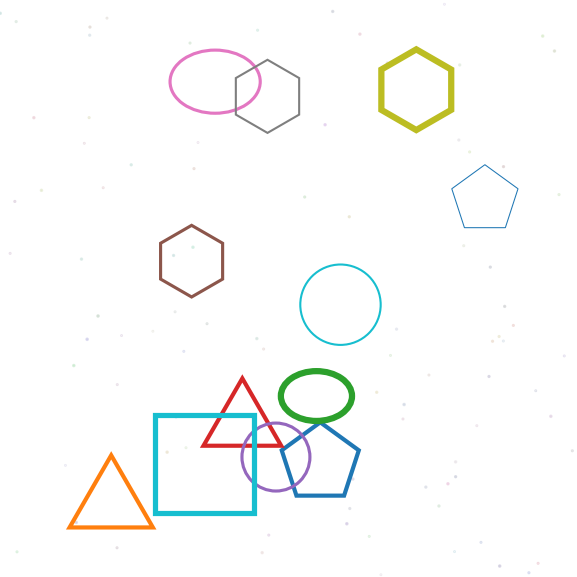[{"shape": "pentagon", "thickness": 0.5, "radius": 0.3, "center": [0.84, 0.654]}, {"shape": "pentagon", "thickness": 2, "radius": 0.35, "center": [0.555, 0.198]}, {"shape": "triangle", "thickness": 2, "radius": 0.42, "center": [0.193, 0.127]}, {"shape": "oval", "thickness": 3, "radius": 0.31, "center": [0.548, 0.313]}, {"shape": "triangle", "thickness": 2, "radius": 0.39, "center": [0.42, 0.266]}, {"shape": "circle", "thickness": 1.5, "radius": 0.29, "center": [0.478, 0.208]}, {"shape": "hexagon", "thickness": 1.5, "radius": 0.31, "center": [0.332, 0.547]}, {"shape": "oval", "thickness": 1.5, "radius": 0.39, "center": [0.373, 0.858]}, {"shape": "hexagon", "thickness": 1, "radius": 0.32, "center": [0.463, 0.832]}, {"shape": "hexagon", "thickness": 3, "radius": 0.35, "center": [0.721, 0.844]}, {"shape": "square", "thickness": 2.5, "radius": 0.43, "center": [0.354, 0.196]}, {"shape": "circle", "thickness": 1, "radius": 0.35, "center": [0.59, 0.472]}]